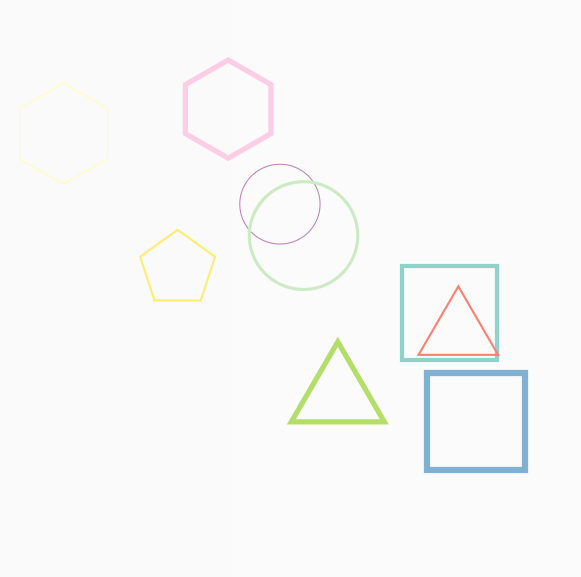[{"shape": "square", "thickness": 2, "radius": 0.41, "center": [0.773, 0.457]}, {"shape": "hexagon", "thickness": 0.5, "radius": 0.44, "center": [0.109, 0.768]}, {"shape": "triangle", "thickness": 1, "radius": 0.4, "center": [0.789, 0.424]}, {"shape": "square", "thickness": 3, "radius": 0.42, "center": [0.82, 0.27]}, {"shape": "triangle", "thickness": 2.5, "radius": 0.46, "center": [0.581, 0.315]}, {"shape": "hexagon", "thickness": 2.5, "radius": 0.42, "center": [0.393, 0.81]}, {"shape": "circle", "thickness": 0.5, "radius": 0.35, "center": [0.482, 0.646]}, {"shape": "circle", "thickness": 1.5, "radius": 0.47, "center": [0.522, 0.591]}, {"shape": "pentagon", "thickness": 1, "radius": 0.34, "center": [0.306, 0.534]}]